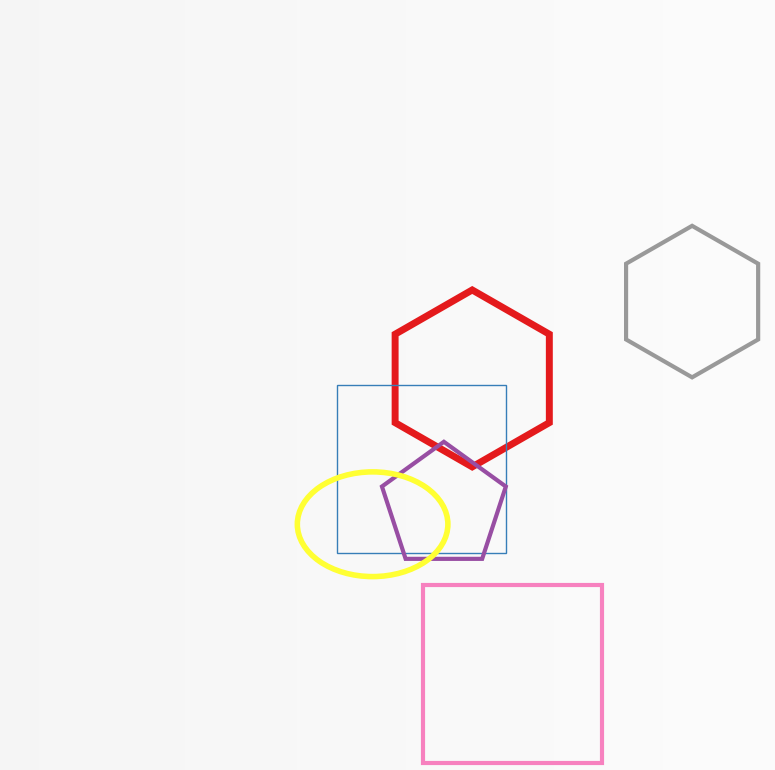[{"shape": "hexagon", "thickness": 2.5, "radius": 0.57, "center": [0.609, 0.509]}, {"shape": "square", "thickness": 0.5, "radius": 0.54, "center": [0.544, 0.391]}, {"shape": "pentagon", "thickness": 1.5, "radius": 0.42, "center": [0.573, 0.342]}, {"shape": "oval", "thickness": 2, "radius": 0.49, "center": [0.481, 0.319]}, {"shape": "square", "thickness": 1.5, "radius": 0.58, "center": [0.661, 0.124]}, {"shape": "hexagon", "thickness": 1.5, "radius": 0.49, "center": [0.893, 0.608]}]